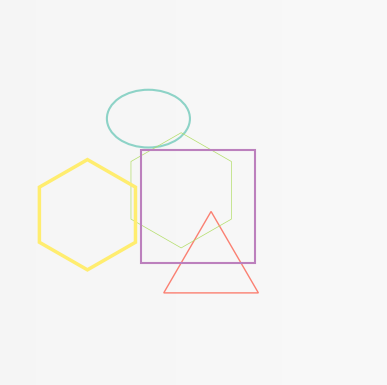[{"shape": "oval", "thickness": 1.5, "radius": 0.54, "center": [0.383, 0.692]}, {"shape": "triangle", "thickness": 1, "radius": 0.7, "center": [0.545, 0.31]}, {"shape": "hexagon", "thickness": 0.5, "radius": 0.75, "center": [0.468, 0.506]}, {"shape": "square", "thickness": 1.5, "radius": 0.73, "center": [0.511, 0.463]}, {"shape": "hexagon", "thickness": 2.5, "radius": 0.72, "center": [0.226, 0.442]}]